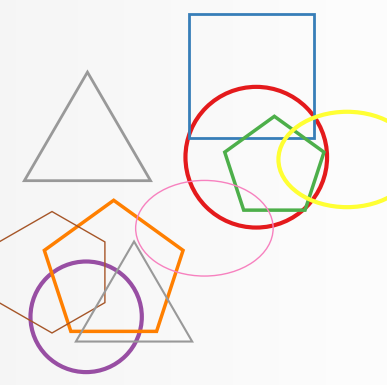[{"shape": "circle", "thickness": 3, "radius": 0.91, "center": [0.661, 0.592]}, {"shape": "square", "thickness": 2, "radius": 0.81, "center": [0.649, 0.802]}, {"shape": "pentagon", "thickness": 2.5, "radius": 0.67, "center": [0.708, 0.563]}, {"shape": "circle", "thickness": 3, "radius": 0.72, "center": [0.222, 0.177]}, {"shape": "pentagon", "thickness": 2.5, "radius": 0.94, "center": [0.293, 0.292]}, {"shape": "oval", "thickness": 3, "radius": 0.88, "center": [0.896, 0.586]}, {"shape": "hexagon", "thickness": 1, "radius": 0.79, "center": [0.134, 0.293]}, {"shape": "oval", "thickness": 1, "radius": 0.89, "center": [0.527, 0.407]}, {"shape": "triangle", "thickness": 2, "radius": 0.94, "center": [0.226, 0.625]}, {"shape": "triangle", "thickness": 1.5, "radius": 0.87, "center": [0.346, 0.2]}]